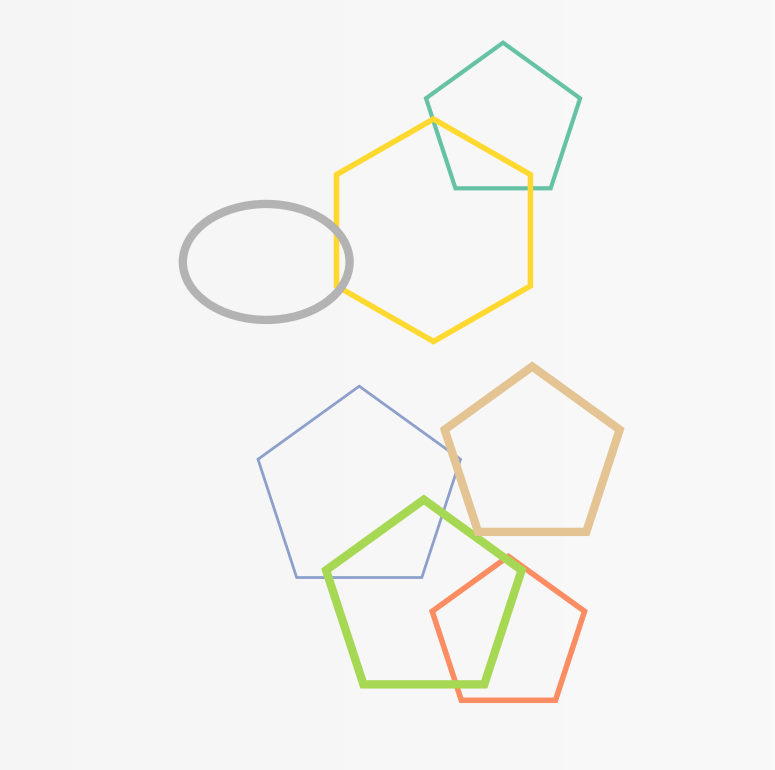[{"shape": "pentagon", "thickness": 1.5, "radius": 0.52, "center": [0.649, 0.84]}, {"shape": "pentagon", "thickness": 2, "radius": 0.52, "center": [0.656, 0.174]}, {"shape": "pentagon", "thickness": 1, "radius": 0.69, "center": [0.464, 0.361]}, {"shape": "pentagon", "thickness": 3, "radius": 0.66, "center": [0.547, 0.218]}, {"shape": "hexagon", "thickness": 2, "radius": 0.72, "center": [0.559, 0.701]}, {"shape": "pentagon", "thickness": 3, "radius": 0.59, "center": [0.687, 0.405]}, {"shape": "oval", "thickness": 3, "radius": 0.54, "center": [0.344, 0.66]}]